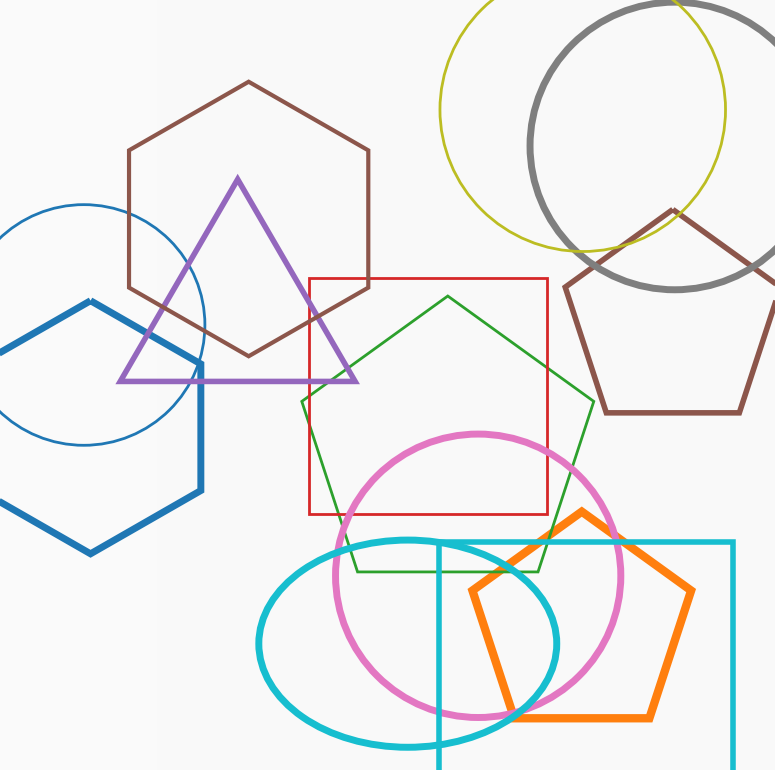[{"shape": "circle", "thickness": 1, "radius": 0.78, "center": [0.108, 0.578]}, {"shape": "hexagon", "thickness": 2.5, "radius": 0.82, "center": [0.117, 0.445]}, {"shape": "pentagon", "thickness": 3, "radius": 0.74, "center": [0.751, 0.187]}, {"shape": "pentagon", "thickness": 1, "radius": 0.99, "center": [0.578, 0.417]}, {"shape": "square", "thickness": 1, "radius": 0.77, "center": [0.552, 0.486]}, {"shape": "triangle", "thickness": 2, "radius": 0.87, "center": [0.307, 0.592]}, {"shape": "hexagon", "thickness": 1.5, "radius": 0.89, "center": [0.321, 0.716]}, {"shape": "pentagon", "thickness": 2, "radius": 0.73, "center": [0.868, 0.582]}, {"shape": "circle", "thickness": 2.5, "radius": 0.92, "center": [0.617, 0.252]}, {"shape": "circle", "thickness": 2.5, "radius": 0.93, "center": [0.871, 0.81]}, {"shape": "circle", "thickness": 1, "radius": 0.92, "center": [0.752, 0.858]}, {"shape": "oval", "thickness": 2.5, "radius": 0.96, "center": [0.526, 0.164]}, {"shape": "square", "thickness": 2, "radius": 0.95, "center": [0.756, 0.106]}]